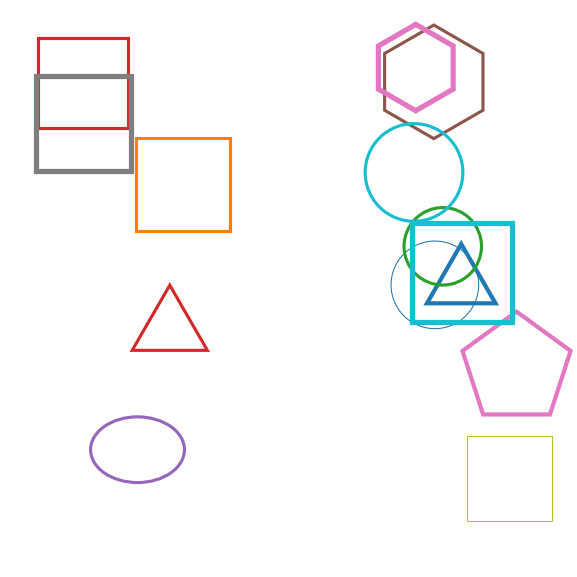[{"shape": "triangle", "thickness": 2, "radius": 0.34, "center": [0.799, 0.508]}, {"shape": "circle", "thickness": 0.5, "radius": 0.38, "center": [0.753, 0.506]}, {"shape": "square", "thickness": 1.5, "radius": 0.4, "center": [0.317, 0.679]}, {"shape": "circle", "thickness": 1.5, "radius": 0.34, "center": [0.767, 0.573]}, {"shape": "square", "thickness": 1.5, "radius": 0.39, "center": [0.143, 0.856]}, {"shape": "triangle", "thickness": 1.5, "radius": 0.38, "center": [0.294, 0.43]}, {"shape": "oval", "thickness": 1.5, "radius": 0.41, "center": [0.238, 0.22]}, {"shape": "hexagon", "thickness": 1.5, "radius": 0.49, "center": [0.751, 0.857]}, {"shape": "hexagon", "thickness": 2.5, "radius": 0.37, "center": [0.72, 0.882]}, {"shape": "pentagon", "thickness": 2, "radius": 0.49, "center": [0.894, 0.361]}, {"shape": "square", "thickness": 2.5, "radius": 0.41, "center": [0.145, 0.785]}, {"shape": "square", "thickness": 0.5, "radius": 0.37, "center": [0.882, 0.171]}, {"shape": "circle", "thickness": 1.5, "radius": 0.42, "center": [0.717, 0.7]}, {"shape": "square", "thickness": 2.5, "radius": 0.43, "center": [0.8, 0.528]}]